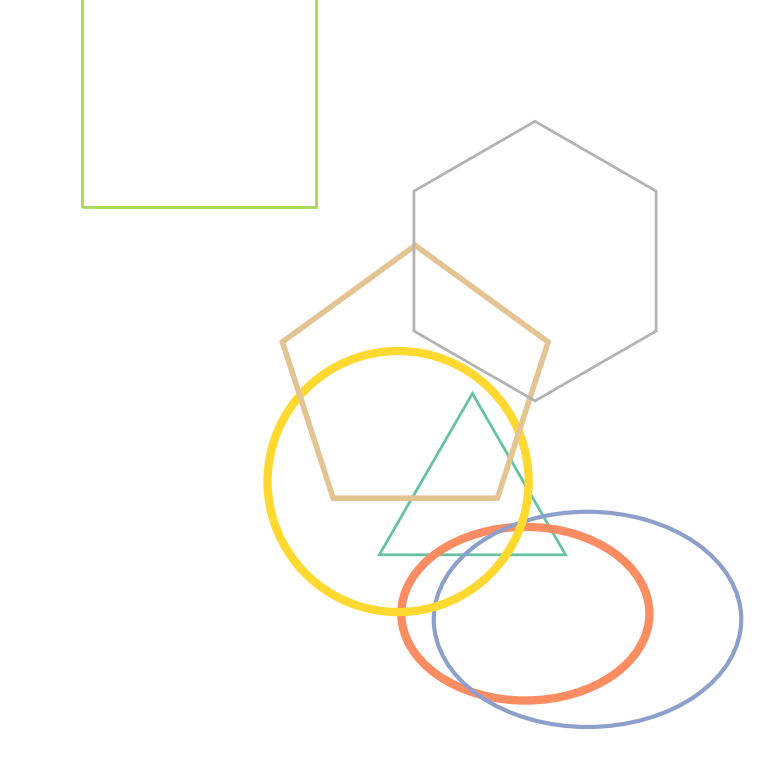[{"shape": "triangle", "thickness": 1, "radius": 0.7, "center": [0.614, 0.349]}, {"shape": "oval", "thickness": 3, "radius": 0.81, "center": [0.682, 0.203]}, {"shape": "oval", "thickness": 1.5, "radius": 1.0, "center": [0.763, 0.196]}, {"shape": "square", "thickness": 1, "radius": 0.76, "center": [0.259, 0.882]}, {"shape": "circle", "thickness": 3, "radius": 0.85, "center": [0.517, 0.375]}, {"shape": "pentagon", "thickness": 2, "radius": 0.91, "center": [0.539, 0.5]}, {"shape": "hexagon", "thickness": 1, "radius": 0.91, "center": [0.695, 0.661]}]